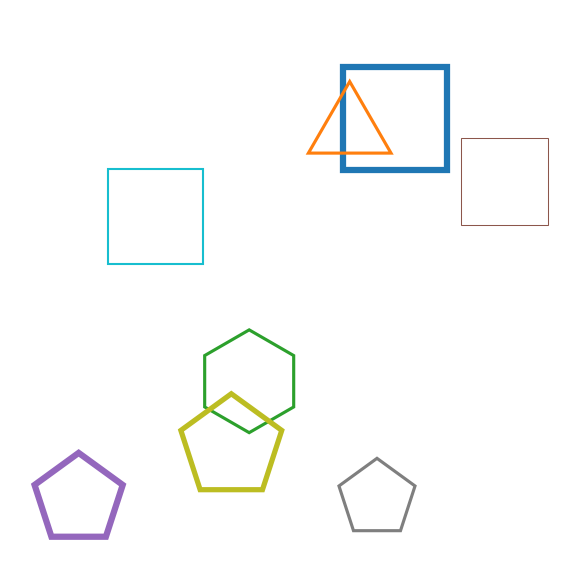[{"shape": "square", "thickness": 3, "radius": 0.45, "center": [0.684, 0.794]}, {"shape": "triangle", "thickness": 1.5, "radius": 0.41, "center": [0.606, 0.775]}, {"shape": "hexagon", "thickness": 1.5, "radius": 0.44, "center": [0.431, 0.339]}, {"shape": "pentagon", "thickness": 3, "radius": 0.4, "center": [0.136, 0.135]}, {"shape": "square", "thickness": 0.5, "radius": 0.38, "center": [0.873, 0.685]}, {"shape": "pentagon", "thickness": 1.5, "radius": 0.35, "center": [0.653, 0.136]}, {"shape": "pentagon", "thickness": 2.5, "radius": 0.46, "center": [0.401, 0.225]}, {"shape": "square", "thickness": 1, "radius": 0.41, "center": [0.269, 0.624]}]